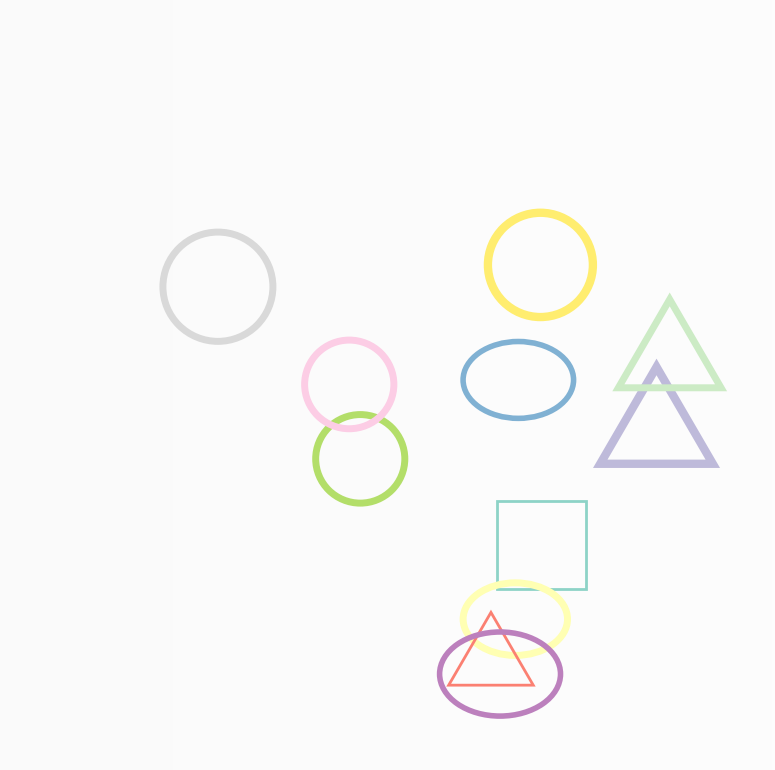[{"shape": "square", "thickness": 1, "radius": 0.29, "center": [0.699, 0.292]}, {"shape": "oval", "thickness": 2.5, "radius": 0.34, "center": [0.665, 0.196]}, {"shape": "triangle", "thickness": 3, "radius": 0.42, "center": [0.847, 0.44]}, {"shape": "triangle", "thickness": 1, "radius": 0.31, "center": [0.633, 0.142]}, {"shape": "oval", "thickness": 2, "radius": 0.36, "center": [0.669, 0.507]}, {"shape": "circle", "thickness": 2.5, "radius": 0.29, "center": [0.465, 0.404]}, {"shape": "circle", "thickness": 2.5, "radius": 0.29, "center": [0.451, 0.501]}, {"shape": "circle", "thickness": 2.5, "radius": 0.35, "center": [0.281, 0.628]}, {"shape": "oval", "thickness": 2, "radius": 0.39, "center": [0.645, 0.125]}, {"shape": "triangle", "thickness": 2.5, "radius": 0.38, "center": [0.864, 0.535]}, {"shape": "circle", "thickness": 3, "radius": 0.34, "center": [0.697, 0.656]}]